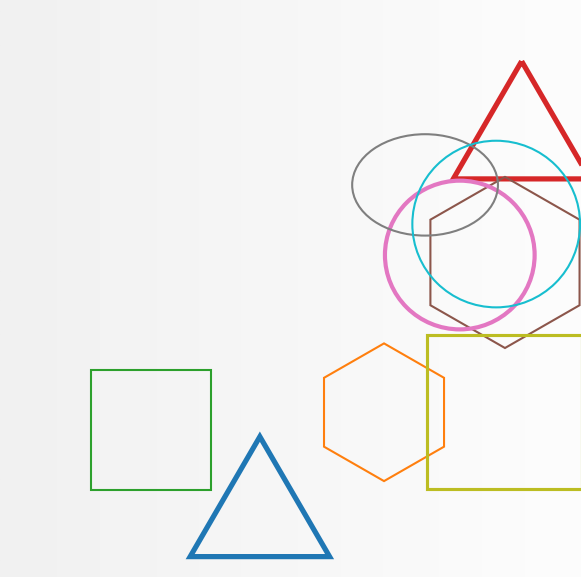[{"shape": "triangle", "thickness": 2.5, "radius": 0.69, "center": [0.447, 0.105]}, {"shape": "hexagon", "thickness": 1, "radius": 0.6, "center": [0.661, 0.285]}, {"shape": "square", "thickness": 1, "radius": 0.52, "center": [0.26, 0.255]}, {"shape": "triangle", "thickness": 2.5, "radius": 0.68, "center": [0.897, 0.757]}, {"shape": "hexagon", "thickness": 1, "radius": 0.74, "center": [0.869, 0.545]}, {"shape": "circle", "thickness": 2, "radius": 0.64, "center": [0.791, 0.558]}, {"shape": "oval", "thickness": 1, "radius": 0.63, "center": [0.731, 0.679]}, {"shape": "square", "thickness": 1.5, "radius": 0.67, "center": [0.867, 0.285]}, {"shape": "circle", "thickness": 1, "radius": 0.72, "center": [0.854, 0.611]}]